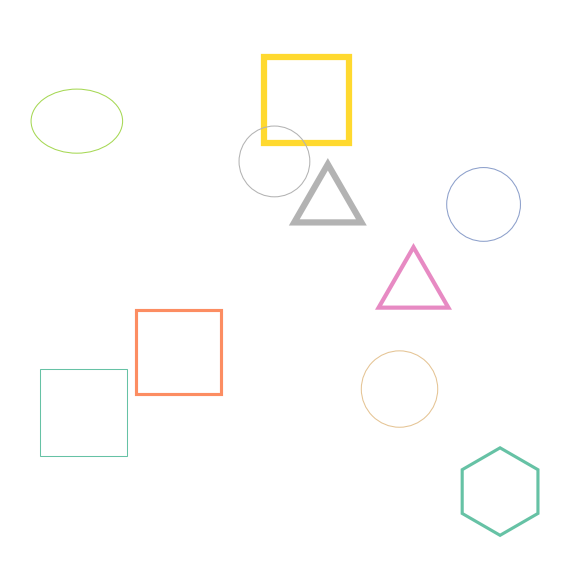[{"shape": "hexagon", "thickness": 1.5, "radius": 0.38, "center": [0.866, 0.148]}, {"shape": "square", "thickness": 0.5, "radius": 0.38, "center": [0.144, 0.284]}, {"shape": "square", "thickness": 1.5, "radius": 0.37, "center": [0.309, 0.39]}, {"shape": "circle", "thickness": 0.5, "radius": 0.32, "center": [0.837, 0.645]}, {"shape": "triangle", "thickness": 2, "radius": 0.35, "center": [0.716, 0.501]}, {"shape": "oval", "thickness": 0.5, "radius": 0.4, "center": [0.133, 0.789]}, {"shape": "square", "thickness": 3, "radius": 0.37, "center": [0.531, 0.826]}, {"shape": "circle", "thickness": 0.5, "radius": 0.33, "center": [0.692, 0.325]}, {"shape": "triangle", "thickness": 3, "radius": 0.34, "center": [0.568, 0.648]}, {"shape": "circle", "thickness": 0.5, "radius": 0.31, "center": [0.475, 0.72]}]